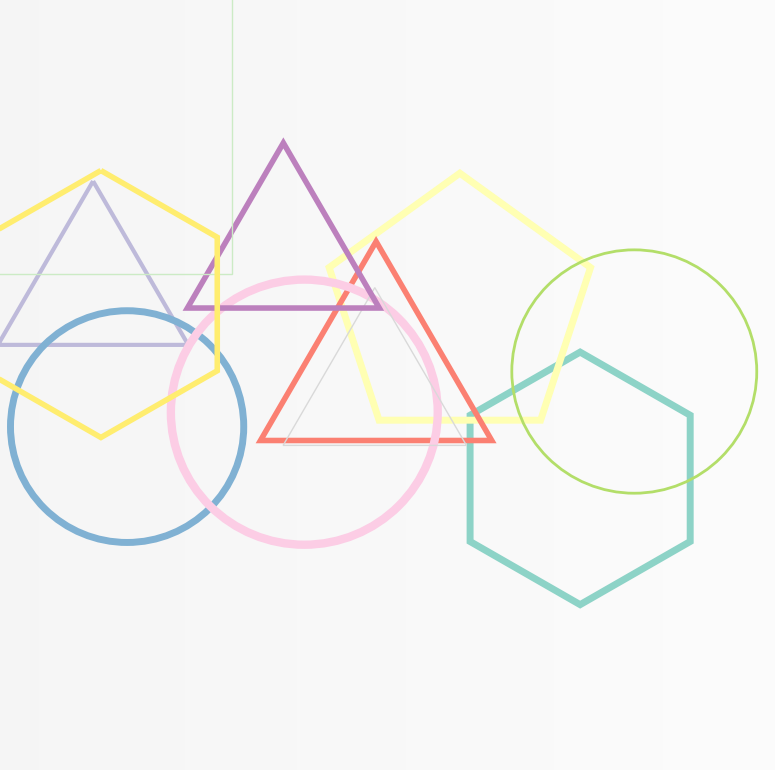[{"shape": "hexagon", "thickness": 2.5, "radius": 0.82, "center": [0.749, 0.379]}, {"shape": "pentagon", "thickness": 2.5, "radius": 0.89, "center": [0.593, 0.598]}, {"shape": "triangle", "thickness": 1.5, "radius": 0.71, "center": [0.12, 0.623]}, {"shape": "triangle", "thickness": 2, "radius": 0.86, "center": [0.485, 0.514]}, {"shape": "circle", "thickness": 2.5, "radius": 0.75, "center": [0.164, 0.446]}, {"shape": "circle", "thickness": 1, "radius": 0.79, "center": [0.818, 0.517]}, {"shape": "circle", "thickness": 3, "radius": 0.86, "center": [0.393, 0.465]}, {"shape": "triangle", "thickness": 0.5, "radius": 0.68, "center": [0.484, 0.49]}, {"shape": "triangle", "thickness": 2, "radius": 0.71, "center": [0.366, 0.671]}, {"shape": "square", "thickness": 0.5, "radius": 0.95, "center": [0.109, 0.834]}, {"shape": "hexagon", "thickness": 2, "radius": 0.87, "center": [0.13, 0.605]}]